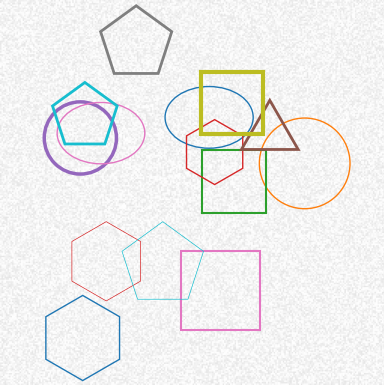[{"shape": "hexagon", "thickness": 1, "radius": 0.55, "center": [0.215, 0.122]}, {"shape": "oval", "thickness": 1, "radius": 0.57, "center": [0.543, 0.695]}, {"shape": "circle", "thickness": 1, "radius": 0.59, "center": [0.791, 0.576]}, {"shape": "square", "thickness": 1.5, "radius": 0.41, "center": [0.608, 0.529]}, {"shape": "hexagon", "thickness": 1, "radius": 0.42, "center": [0.557, 0.605]}, {"shape": "hexagon", "thickness": 0.5, "radius": 0.51, "center": [0.276, 0.321]}, {"shape": "circle", "thickness": 2.5, "radius": 0.47, "center": [0.209, 0.642]}, {"shape": "triangle", "thickness": 2, "radius": 0.43, "center": [0.701, 0.654]}, {"shape": "square", "thickness": 1.5, "radius": 0.51, "center": [0.572, 0.245]}, {"shape": "oval", "thickness": 1, "radius": 0.57, "center": [0.262, 0.654]}, {"shape": "pentagon", "thickness": 2, "radius": 0.49, "center": [0.354, 0.888]}, {"shape": "square", "thickness": 3, "radius": 0.4, "center": [0.603, 0.732]}, {"shape": "pentagon", "thickness": 2, "radius": 0.44, "center": [0.22, 0.697]}, {"shape": "pentagon", "thickness": 0.5, "radius": 0.56, "center": [0.423, 0.313]}]